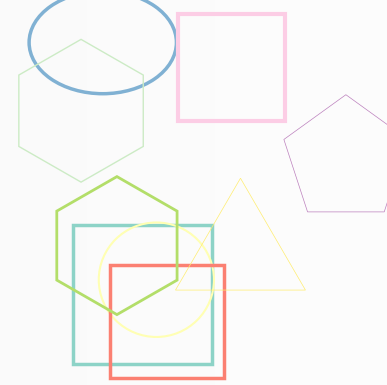[{"shape": "square", "thickness": 2.5, "radius": 0.9, "center": [0.367, 0.235]}, {"shape": "circle", "thickness": 1.5, "radius": 0.74, "center": [0.404, 0.273]}, {"shape": "square", "thickness": 2.5, "radius": 0.73, "center": [0.431, 0.165]}, {"shape": "oval", "thickness": 2.5, "radius": 0.95, "center": [0.265, 0.89]}, {"shape": "hexagon", "thickness": 2, "radius": 0.9, "center": [0.302, 0.362]}, {"shape": "square", "thickness": 3, "radius": 0.69, "center": [0.597, 0.825]}, {"shape": "pentagon", "thickness": 0.5, "radius": 0.84, "center": [0.893, 0.586]}, {"shape": "hexagon", "thickness": 1, "radius": 0.93, "center": [0.209, 0.712]}, {"shape": "triangle", "thickness": 0.5, "radius": 0.97, "center": [0.621, 0.343]}]